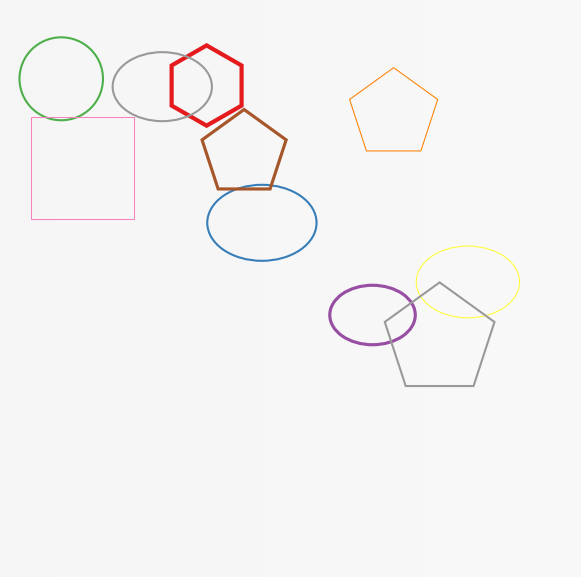[{"shape": "hexagon", "thickness": 2, "radius": 0.35, "center": [0.355, 0.851]}, {"shape": "oval", "thickness": 1, "radius": 0.47, "center": [0.451, 0.613]}, {"shape": "circle", "thickness": 1, "radius": 0.36, "center": [0.105, 0.863]}, {"shape": "oval", "thickness": 1.5, "radius": 0.37, "center": [0.641, 0.454]}, {"shape": "pentagon", "thickness": 0.5, "radius": 0.4, "center": [0.677, 0.802]}, {"shape": "oval", "thickness": 0.5, "radius": 0.44, "center": [0.805, 0.511]}, {"shape": "pentagon", "thickness": 1.5, "radius": 0.38, "center": [0.42, 0.733]}, {"shape": "square", "thickness": 0.5, "radius": 0.44, "center": [0.143, 0.708]}, {"shape": "pentagon", "thickness": 1, "radius": 0.5, "center": [0.756, 0.411]}, {"shape": "oval", "thickness": 1, "radius": 0.43, "center": [0.279, 0.849]}]